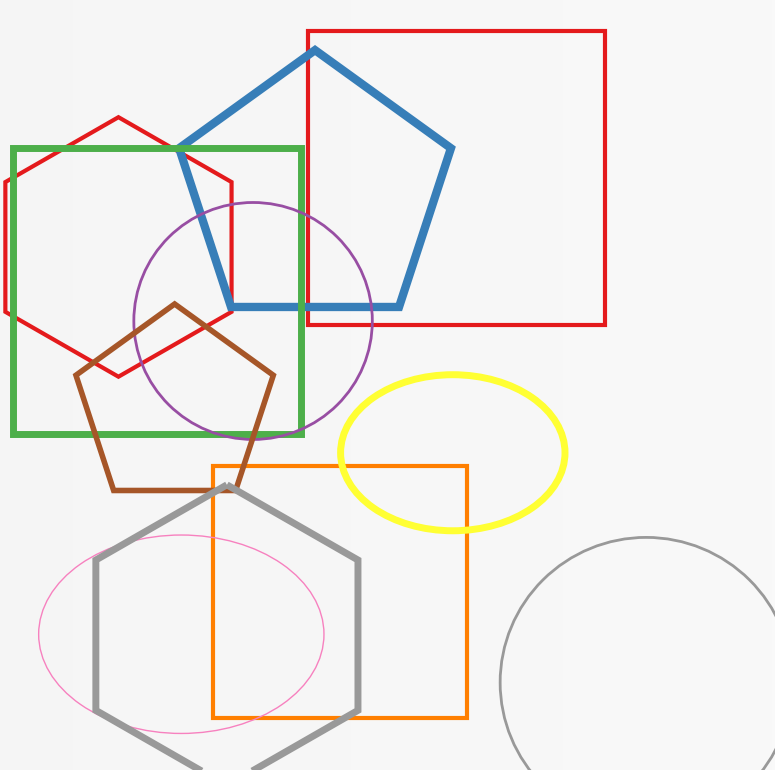[{"shape": "square", "thickness": 1.5, "radius": 0.96, "center": [0.589, 0.769]}, {"shape": "hexagon", "thickness": 1.5, "radius": 0.84, "center": [0.153, 0.679]}, {"shape": "pentagon", "thickness": 3, "radius": 0.92, "center": [0.406, 0.751]}, {"shape": "square", "thickness": 2.5, "radius": 0.93, "center": [0.203, 0.623]}, {"shape": "circle", "thickness": 1, "radius": 0.77, "center": [0.327, 0.583]}, {"shape": "square", "thickness": 1.5, "radius": 0.82, "center": [0.439, 0.231]}, {"shape": "oval", "thickness": 2.5, "radius": 0.72, "center": [0.584, 0.412]}, {"shape": "pentagon", "thickness": 2, "radius": 0.67, "center": [0.225, 0.471]}, {"shape": "oval", "thickness": 0.5, "radius": 0.92, "center": [0.234, 0.176]}, {"shape": "hexagon", "thickness": 2.5, "radius": 0.98, "center": [0.293, 0.175]}, {"shape": "circle", "thickness": 1, "radius": 0.94, "center": [0.834, 0.114]}]